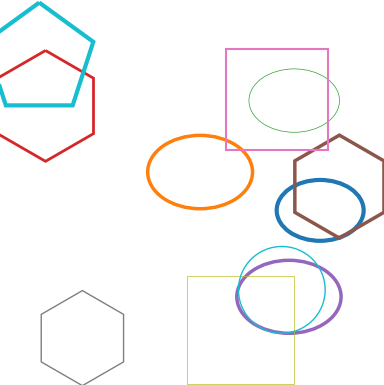[{"shape": "oval", "thickness": 3, "radius": 0.56, "center": [0.832, 0.454]}, {"shape": "oval", "thickness": 2.5, "radius": 0.68, "center": [0.52, 0.553]}, {"shape": "oval", "thickness": 0.5, "radius": 0.59, "center": [0.764, 0.739]}, {"shape": "hexagon", "thickness": 2, "radius": 0.72, "center": [0.118, 0.725]}, {"shape": "oval", "thickness": 2.5, "radius": 0.68, "center": [0.751, 0.229]}, {"shape": "hexagon", "thickness": 2.5, "radius": 0.67, "center": [0.882, 0.515]}, {"shape": "square", "thickness": 1.5, "radius": 0.66, "center": [0.719, 0.742]}, {"shape": "hexagon", "thickness": 1, "radius": 0.62, "center": [0.214, 0.122]}, {"shape": "square", "thickness": 0.5, "radius": 0.7, "center": [0.625, 0.142]}, {"shape": "pentagon", "thickness": 3, "radius": 0.74, "center": [0.102, 0.846]}, {"shape": "circle", "thickness": 1, "radius": 0.56, "center": [0.732, 0.247]}]